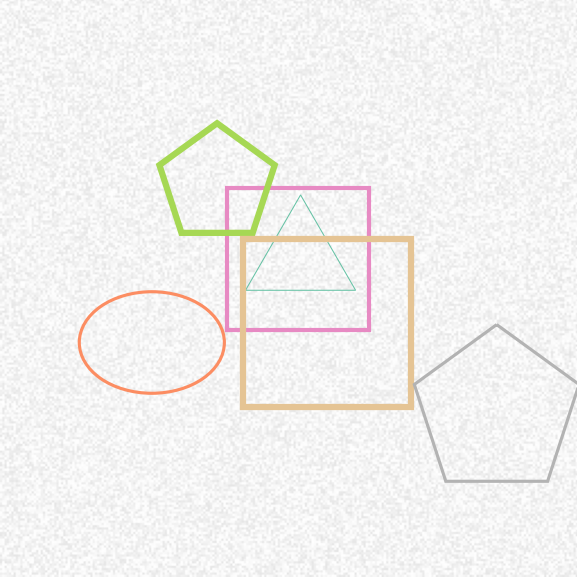[{"shape": "triangle", "thickness": 0.5, "radius": 0.55, "center": [0.52, 0.552]}, {"shape": "oval", "thickness": 1.5, "radius": 0.63, "center": [0.263, 0.406]}, {"shape": "square", "thickness": 2, "radius": 0.62, "center": [0.516, 0.551]}, {"shape": "pentagon", "thickness": 3, "radius": 0.52, "center": [0.376, 0.681]}, {"shape": "square", "thickness": 3, "radius": 0.73, "center": [0.566, 0.44]}, {"shape": "pentagon", "thickness": 1.5, "radius": 0.75, "center": [0.86, 0.287]}]